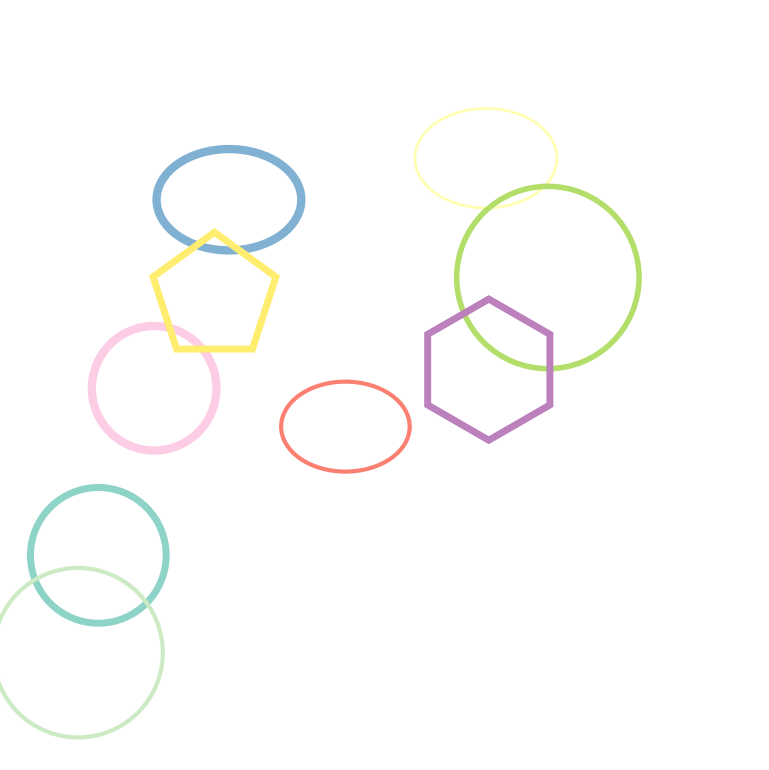[{"shape": "circle", "thickness": 2.5, "radius": 0.44, "center": [0.128, 0.279]}, {"shape": "oval", "thickness": 1, "radius": 0.46, "center": [0.631, 0.795]}, {"shape": "oval", "thickness": 1.5, "radius": 0.42, "center": [0.449, 0.446]}, {"shape": "oval", "thickness": 3, "radius": 0.47, "center": [0.297, 0.741]}, {"shape": "circle", "thickness": 2, "radius": 0.59, "center": [0.712, 0.64]}, {"shape": "circle", "thickness": 3, "radius": 0.4, "center": [0.2, 0.496]}, {"shape": "hexagon", "thickness": 2.5, "radius": 0.46, "center": [0.635, 0.52]}, {"shape": "circle", "thickness": 1.5, "radius": 0.55, "center": [0.101, 0.152]}, {"shape": "pentagon", "thickness": 2.5, "radius": 0.42, "center": [0.279, 0.615]}]